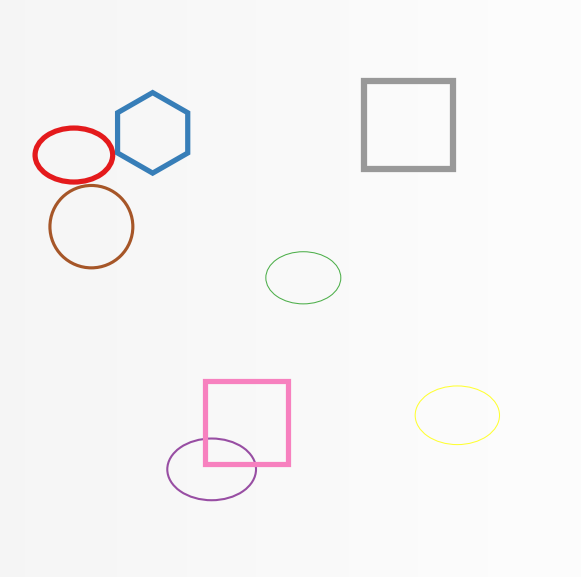[{"shape": "oval", "thickness": 2.5, "radius": 0.33, "center": [0.127, 0.731]}, {"shape": "hexagon", "thickness": 2.5, "radius": 0.35, "center": [0.263, 0.769]}, {"shape": "oval", "thickness": 0.5, "radius": 0.32, "center": [0.522, 0.518]}, {"shape": "oval", "thickness": 1, "radius": 0.38, "center": [0.364, 0.186]}, {"shape": "oval", "thickness": 0.5, "radius": 0.36, "center": [0.787, 0.28]}, {"shape": "circle", "thickness": 1.5, "radius": 0.36, "center": [0.157, 0.607]}, {"shape": "square", "thickness": 2.5, "radius": 0.36, "center": [0.424, 0.268]}, {"shape": "square", "thickness": 3, "radius": 0.38, "center": [0.702, 0.783]}]